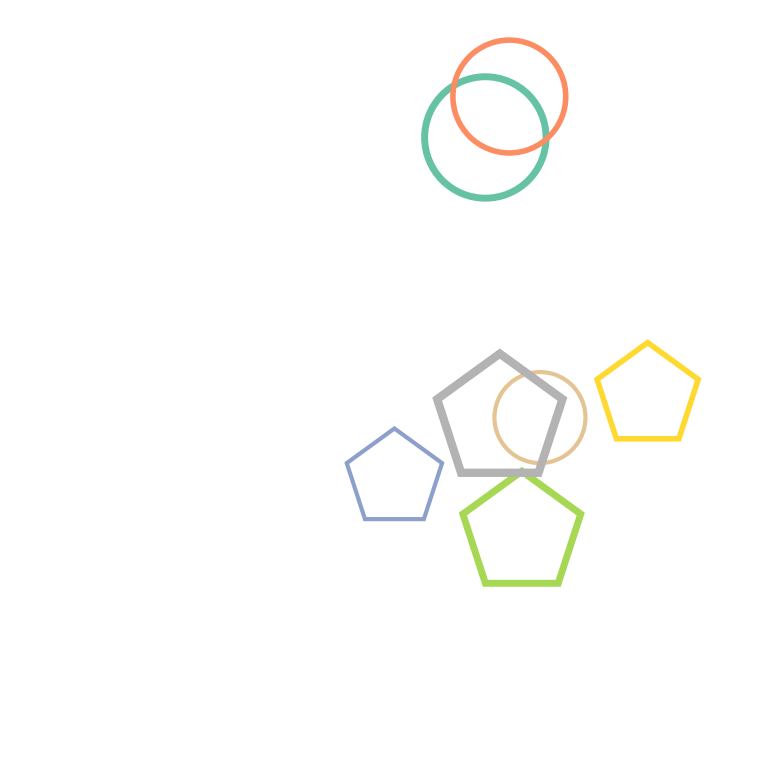[{"shape": "circle", "thickness": 2.5, "radius": 0.39, "center": [0.63, 0.821]}, {"shape": "circle", "thickness": 2, "radius": 0.37, "center": [0.661, 0.875]}, {"shape": "pentagon", "thickness": 1.5, "radius": 0.33, "center": [0.512, 0.378]}, {"shape": "pentagon", "thickness": 2.5, "radius": 0.4, "center": [0.678, 0.308]}, {"shape": "pentagon", "thickness": 2, "radius": 0.35, "center": [0.841, 0.486]}, {"shape": "circle", "thickness": 1.5, "radius": 0.3, "center": [0.701, 0.458]}, {"shape": "pentagon", "thickness": 3, "radius": 0.43, "center": [0.649, 0.455]}]